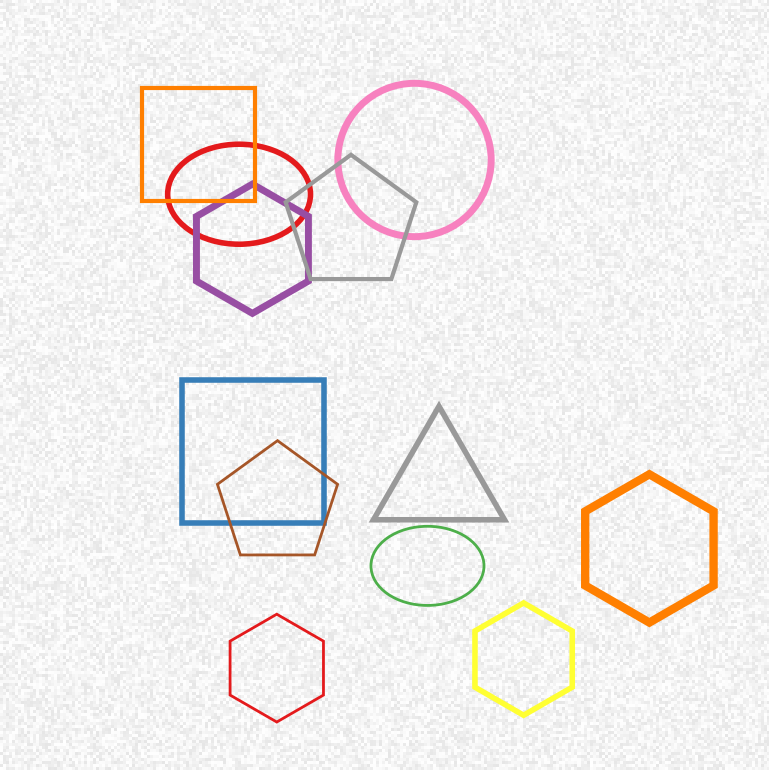[{"shape": "oval", "thickness": 2, "radius": 0.46, "center": [0.31, 0.748]}, {"shape": "hexagon", "thickness": 1, "radius": 0.35, "center": [0.359, 0.132]}, {"shape": "square", "thickness": 2, "radius": 0.46, "center": [0.329, 0.414]}, {"shape": "oval", "thickness": 1, "radius": 0.37, "center": [0.555, 0.265]}, {"shape": "hexagon", "thickness": 2.5, "radius": 0.42, "center": [0.328, 0.677]}, {"shape": "square", "thickness": 1.5, "radius": 0.37, "center": [0.257, 0.812]}, {"shape": "hexagon", "thickness": 3, "radius": 0.48, "center": [0.843, 0.288]}, {"shape": "hexagon", "thickness": 2, "radius": 0.36, "center": [0.68, 0.144]}, {"shape": "pentagon", "thickness": 1, "radius": 0.41, "center": [0.36, 0.346]}, {"shape": "circle", "thickness": 2.5, "radius": 0.5, "center": [0.538, 0.792]}, {"shape": "triangle", "thickness": 2, "radius": 0.49, "center": [0.57, 0.374]}, {"shape": "pentagon", "thickness": 1.5, "radius": 0.45, "center": [0.456, 0.71]}]